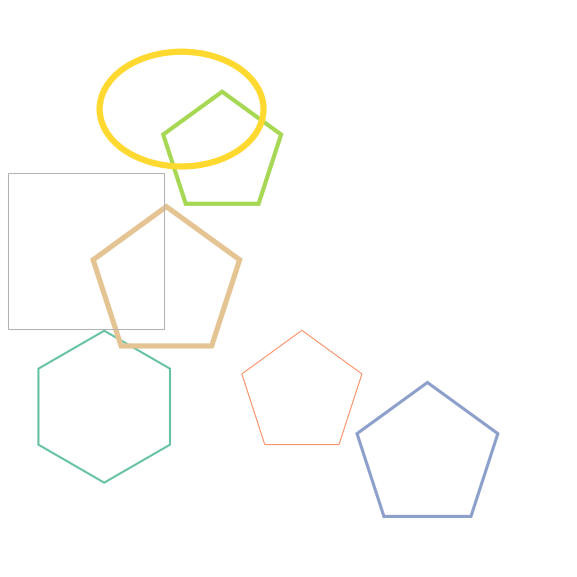[{"shape": "hexagon", "thickness": 1, "radius": 0.66, "center": [0.18, 0.295]}, {"shape": "pentagon", "thickness": 0.5, "radius": 0.55, "center": [0.523, 0.318]}, {"shape": "pentagon", "thickness": 1.5, "radius": 0.64, "center": [0.74, 0.209]}, {"shape": "pentagon", "thickness": 2, "radius": 0.54, "center": [0.385, 0.733]}, {"shape": "oval", "thickness": 3, "radius": 0.71, "center": [0.314, 0.81]}, {"shape": "pentagon", "thickness": 2.5, "radius": 0.67, "center": [0.288, 0.508]}, {"shape": "square", "thickness": 0.5, "radius": 0.68, "center": [0.149, 0.565]}]